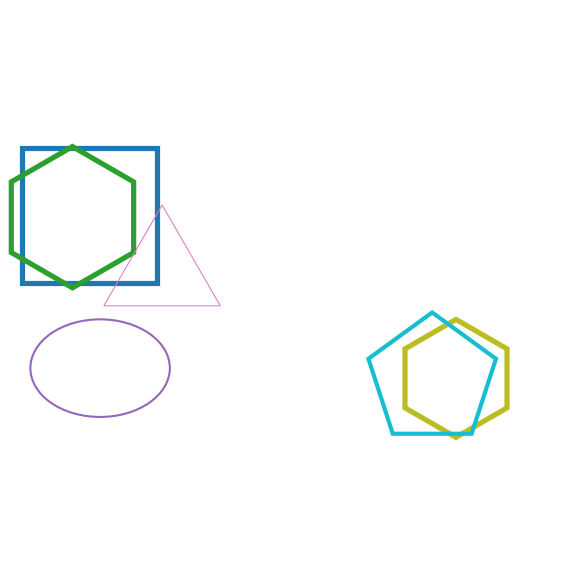[{"shape": "square", "thickness": 2.5, "radius": 0.58, "center": [0.154, 0.626]}, {"shape": "hexagon", "thickness": 2.5, "radius": 0.61, "center": [0.125, 0.623]}, {"shape": "oval", "thickness": 1, "radius": 0.6, "center": [0.173, 0.362]}, {"shape": "triangle", "thickness": 0.5, "radius": 0.58, "center": [0.281, 0.528]}, {"shape": "hexagon", "thickness": 2.5, "radius": 0.51, "center": [0.79, 0.344]}, {"shape": "pentagon", "thickness": 2, "radius": 0.58, "center": [0.748, 0.342]}]